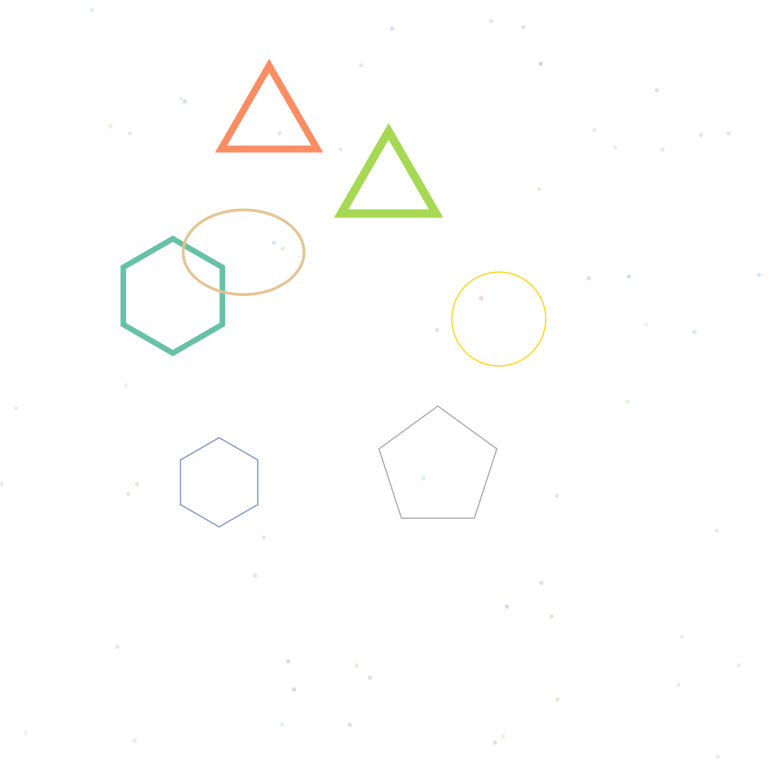[{"shape": "hexagon", "thickness": 2, "radius": 0.37, "center": [0.224, 0.616]}, {"shape": "triangle", "thickness": 2.5, "radius": 0.36, "center": [0.35, 0.842]}, {"shape": "hexagon", "thickness": 0.5, "radius": 0.29, "center": [0.285, 0.374]}, {"shape": "triangle", "thickness": 3, "radius": 0.36, "center": [0.505, 0.758]}, {"shape": "circle", "thickness": 0.5, "radius": 0.3, "center": [0.648, 0.586]}, {"shape": "oval", "thickness": 1, "radius": 0.39, "center": [0.316, 0.672]}, {"shape": "pentagon", "thickness": 0.5, "radius": 0.4, "center": [0.569, 0.392]}]